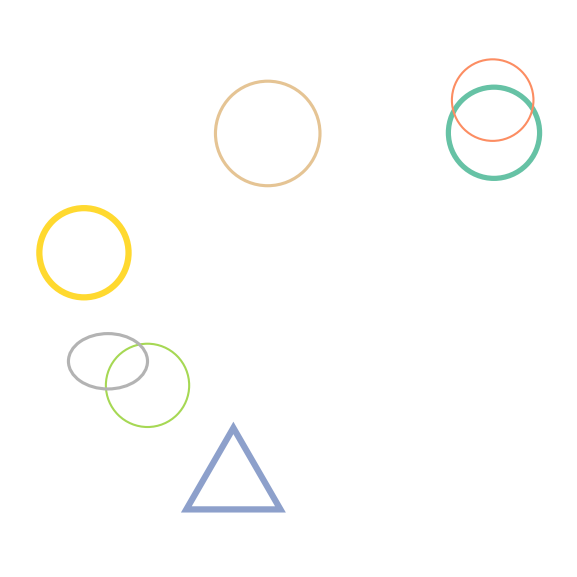[{"shape": "circle", "thickness": 2.5, "radius": 0.39, "center": [0.855, 0.769]}, {"shape": "circle", "thickness": 1, "radius": 0.35, "center": [0.853, 0.826]}, {"shape": "triangle", "thickness": 3, "radius": 0.47, "center": [0.404, 0.164]}, {"shape": "circle", "thickness": 1, "radius": 0.36, "center": [0.255, 0.332]}, {"shape": "circle", "thickness": 3, "radius": 0.39, "center": [0.145, 0.561]}, {"shape": "circle", "thickness": 1.5, "radius": 0.45, "center": [0.464, 0.768]}, {"shape": "oval", "thickness": 1.5, "radius": 0.34, "center": [0.187, 0.374]}]